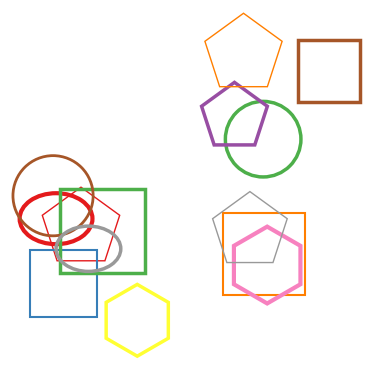[{"shape": "pentagon", "thickness": 1, "radius": 0.53, "center": [0.21, 0.408]}, {"shape": "oval", "thickness": 3, "radius": 0.47, "center": [0.146, 0.432]}, {"shape": "square", "thickness": 1.5, "radius": 0.43, "center": [0.165, 0.263]}, {"shape": "circle", "thickness": 2.5, "radius": 0.49, "center": [0.684, 0.639]}, {"shape": "square", "thickness": 2.5, "radius": 0.55, "center": [0.266, 0.399]}, {"shape": "pentagon", "thickness": 2.5, "radius": 0.45, "center": [0.609, 0.696]}, {"shape": "pentagon", "thickness": 1, "radius": 0.53, "center": [0.632, 0.86]}, {"shape": "square", "thickness": 1.5, "radius": 0.54, "center": [0.686, 0.34]}, {"shape": "hexagon", "thickness": 2.5, "radius": 0.47, "center": [0.356, 0.168]}, {"shape": "square", "thickness": 2.5, "radius": 0.4, "center": [0.855, 0.815]}, {"shape": "circle", "thickness": 2, "radius": 0.52, "center": [0.138, 0.492]}, {"shape": "hexagon", "thickness": 3, "radius": 0.5, "center": [0.694, 0.312]}, {"shape": "oval", "thickness": 2.5, "radius": 0.42, "center": [0.23, 0.354]}, {"shape": "pentagon", "thickness": 1, "radius": 0.51, "center": [0.649, 0.4]}]